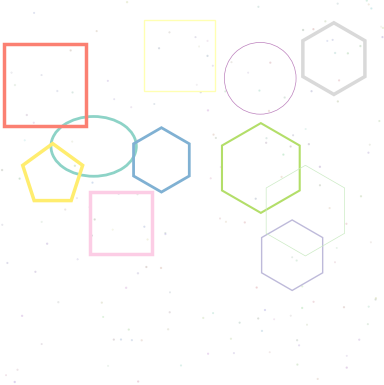[{"shape": "oval", "thickness": 2, "radius": 0.55, "center": [0.243, 0.62]}, {"shape": "square", "thickness": 1, "radius": 0.46, "center": [0.467, 0.856]}, {"shape": "hexagon", "thickness": 1, "radius": 0.46, "center": [0.759, 0.337]}, {"shape": "square", "thickness": 2.5, "radius": 0.53, "center": [0.118, 0.779]}, {"shape": "hexagon", "thickness": 2, "radius": 0.42, "center": [0.419, 0.585]}, {"shape": "hexagon", "thickness": 1.5, "radius": 0.58, "center": [0.678, 0.564]}, {"shape": "square", "thickness": 2.5, "radius": 0.4, "center": [0.314, 0.422]}, {"shape": "hexagon", "thickness": 2.5, "radius": 0.47, "center": [0.867, 0.848]}, {"shape": "circle", "thickness": 0.5, "radius": 0.47, "center": [0.676, 0.797]}, {"shape": "hexagon", "thickness": 0.5, "radius": 0.59, "center": [0.793, 0.453]}, {"shape": "pentagon", "thickness": 2.5, "radius": 0.41, "center": [0.137, 0.545]}]